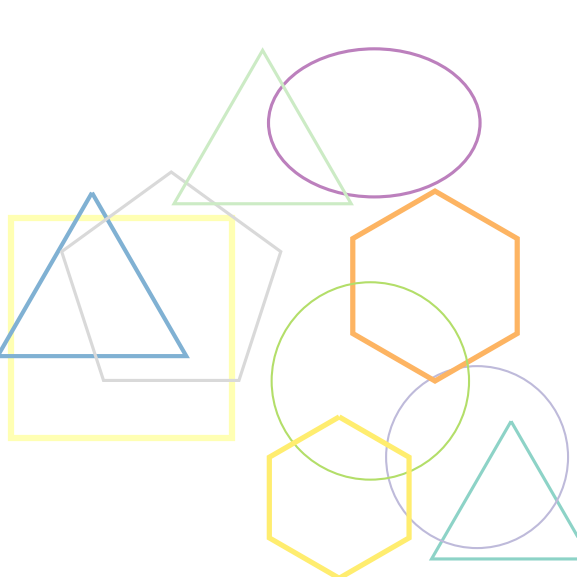[{"shape": "triangle", "thickness": 1.5, "radius": 0.79, "center": [0.885, 0.111]}, {"shape": "square", "thickness": 3, "radius": 0.95, "center": [0.21, 0.431]}, {"shape": "circle", "thickness": 1, "radius": 0.79, "center": [0.826, 0.208]}, {"shape": "triangle", "thickness": 2, "radius": 0.94, "center": [0.159, 0.477]}, {"shape": "hexagon", "thickness": 2.5, "radius": 0.82, "center": [0.753, 0.504]}, {"shape": "circle", "thickness": 1, "radius": 0.85, "center": [0.641, 0.339]}, {"shape": "pentagon", "thickness": 1.5, "radius": 1.0, "center": [0.297, 0.502]}, {"shape": "oval", "thickness": 1.5, "radius": 0.92, "center": [0.648, 0.786]}, {"shape": "triangle", "thickness": 1.5, "radius": 0.89, "center": [0.455, 0.735]}, {"shape": "hexagon", "thickness": 2.5, "radius": 0.7, "center": [0.587, 0.138]}]